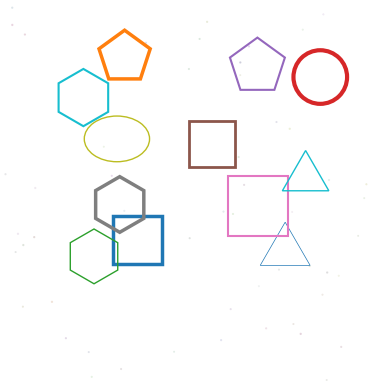[{"shape": "square", "thickness": 2.5, "radius": 0.31, "center": [0.357, 0.376]}, {"shape": "triangle", "thickness": 0.5, "radius": 0.37, "center": [0.741, 0.348]}, {"shape": "pentagon", "thickness": 2.5, "radius": 0.35, "center": [0.324, 0.852]}, {"shape": "hexagon", "thickness": 1, "radius": 0.36, "center": [0.244, 0.334]}, {"shape": "circle", "thickness": 3, "radius": 0.35, "center": [0.832, 0.8]}, {"shape": "pentagon", "thickness": 1.5, "radius": 0.38, "center": [0.669, 0.827]}, {"shape": "square", "thickness": 2, "radius": 0.3, "center": [0.55, 0.626]}, {"shape": "square", "thickness": 1.5, "radius": 0.39, "center": [0.67, 0.465]}, {"shape": "hexagon", "thickness": 2.5, "radius": 0.36, "center": [0.311, 0.469]}, {"shape": "oval", "thickness": 1, "radius": 0.42, "center": [0.304, 0.639]}, {"shape": "triangle", "thickness": 1, "radius": 0.35, "center": [0.794, 0.539]}, {"shape": "hexagon", "thickness": 1.5, "radius": 0.37, "center": [0.217, 0.747]}]